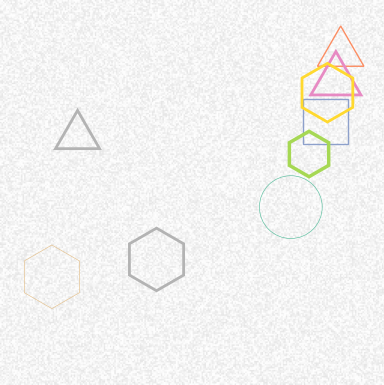[{"shape": "circle", "thickness": 0.5, "radius": 0.41, "center": [0.755, 0.462]}, {"shape": "triangle", "thickness": 1, "radius": 0.35, "center": [0.885, 0.863]}, {"shape": "square", "thickness": 1, "radius": 0.29, "center": [0.845, 0.684]}, {"shape": "triangle", "thickness": 2, "radius": 0.38, "center": [0.872, 0.791]}, {"shape": "hexagon", "thickness": 2.5, "radius": 0.29, "center": [0.803, 0.6]}, {"shape": "hexagon", "thickness": 2, "radius": 0.38, "center": [0.85, 0.759]}, {"shape": "hexagon", "thickness": 0.5, "radius": 0.41, "center": [0.135, 0.281]}, {"shape": "triangle", "thickness": 2, "radius": 0.33, "center": [0.201, 0.647]}, {"shape": "hexagon", "thickness": 2, "radius": 0.41, "center": [0.407, 0.326]}]